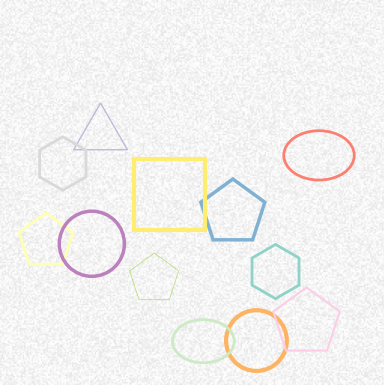[{"shape": "hexagon", "thickness": 2, "radius": 0.35, "center": [0.716, 0.295]}, {"shape": "pentagon", "thickness": 2, "radius": 0.37, "center": [0.119, 0.373]}, {"shape": "triangle", "thickness": 1, "radius": 0.4, "center": [0.261, 0.651]}, {"shape": "oval", "thickness": 2, "radius": 0.46, "center": [0.829, 0.596]}, {"shape": "pentagon", "thickness": 2.5, "radius": 0.44, "center": [0.605, 0.448]}, {"shape": "circle", "thickness": 3, "radius": 0.39, "center": [0.666, 0.115]}, {"shape": "pentagon", "thickness": 0.5, "radius": 0.33, "center": [0.4, 0.276]}, {"shape": "pentagon", "thickness": 1.5, "radius": 0.45, "center": [0.796, 0.163]}, {"shape": "hexagon", "thickness": 2, "radius": 0.35, "center": [0.163, 0.575]}, {"shape": "circle", "thickness": 2.5, "radius": 0.42, "center": [0.239, 0.367]}, {"shape": "oval", "thickness": 2, "radius": 0.4, "center": [0.528, 0.114]}, {"shape": "square", "thickness": 3, "radius": 0.46, "center": [0.44, 0.494]}]